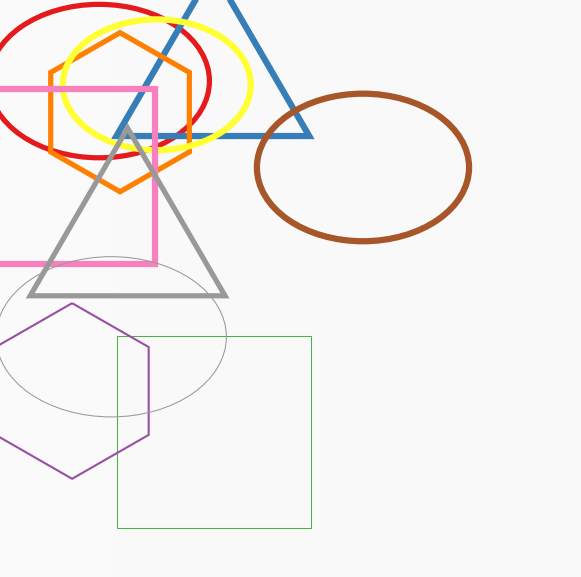[{"shape": "oval", "thickness": 2.5, "radius": 0.95, "center": [0.171, 0.859]}, {"shape": "triangle", "thickness": 3, "radius": 0.96, "center": [0.366, 0.859]}, {"shape": "square", "thickness": 0.5, "radius": 0.83, "center": [0.368, 0.251]}, {"shape": "hexagon", "thickness": 1, "radius": 0.76, "center": [0.124, 0.322]}, {"shape": "hexagon", "thickness": 2.5, "radius": 0.69, "center": [0.207, 0.805]}, {"shape": "oval", "thickness": 3, "radius": 0.81, "center": [0.27, 0.852]}, {"shape": "oval", "thickness": 3, "radius": 0.91, "center": [0.624, 0.709]}, {"shape": "square", "thickness": 3, "radius": 0.76, "center": [0.114, 0.693]}, {"shape": "triangle", "thickness": 2.5, "radius": 0.97, "center": [0.22, 0.584]}, {"shape": "oval", "thickness": 0.5, "radius": 0.99, "center": [0.191, 0.416]}]